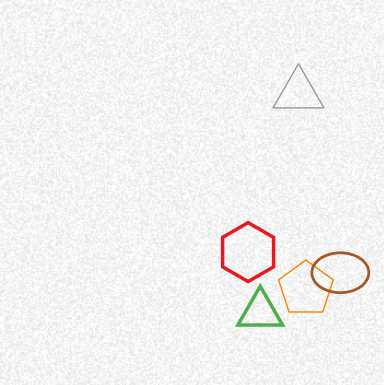[{"shape": "hexagon", "thickness": 2.5, "radius": 0.38, "center": [0.644, 0.345]}, {"shape": "triangle", "thickness": 2.5, "radius": 0.34, "center": [0.676, 0.189]}, {"shape": "pentagon", "thickness": 1, "radius": 0.37, "center": [0.795, 0.25]}, {"shape": "oval", "thickness": 2, "radius": 0.37, "center": [0.884, 0.292]}, {"shape": "triangle", "thickness": 1, "radius": 0.38, "center": [0.775, 0.758]}]